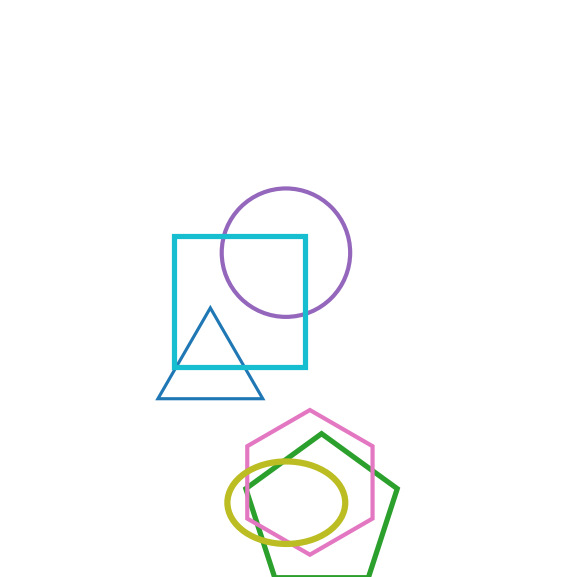[{"shape": "triangle", "thickness": 1.5, "radius": 0.52, "center": [0.364, 0.361]}, {"shape": "pentagon", "thickness": 2.5, "radius": 0.69, "center": [0.557, 0.11]}, {"shape": "circle", "thickness": 2, "radius": 0.56, "center": [0.495, 0.562]}, {"shape": "hexagon", "thickness": 2, "radius": 0.63, "center": [0.537, 0.164]}, {"shape": "oval", "thickness": 3, "radius": 0.51, "center": [0.496, 0.129]}, {"shape": "square", "thickness": 2.5, "radius": 0.57, "center": [0.415, 0.477]}]